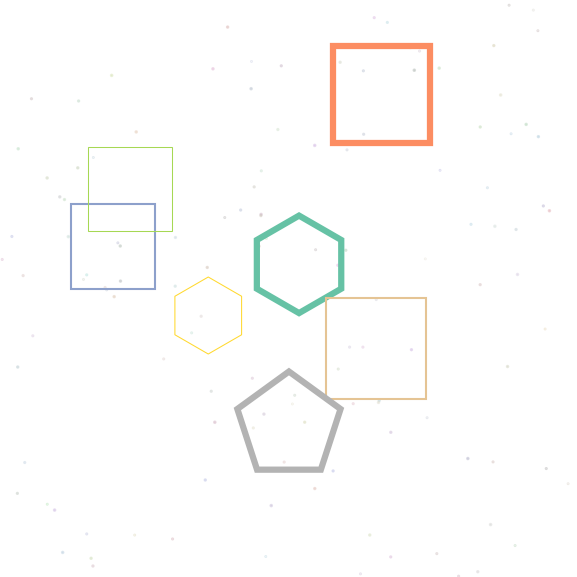[{"shape": "hexagon", "thickness": 3, "radius": 0.42, "center": [0.518, 0.541]}, {"shape": "square", "thickness": 3, "radius": 0.42, "center": [0.66, 0.835]}, {"shape": "square", "thickness": 1, "radius": 0.37, "center": [0.196, 0.572]}, {"shape": "square", "thickness": 0.5, "radius": 0.36, "center": [0.225, 0.672]}, {"shape": "hexagon", "thickness": 0.5, "radius": 0.33, "center": [0.361, 0.453]}, {"shape": "square", "thickness": 1, "radius": 0.44, "center": [0.651, 0.395]}, {"shape": "pentagon", "thickness": 3, "radius": 0.47, "center": [0.5, 0.262]}]